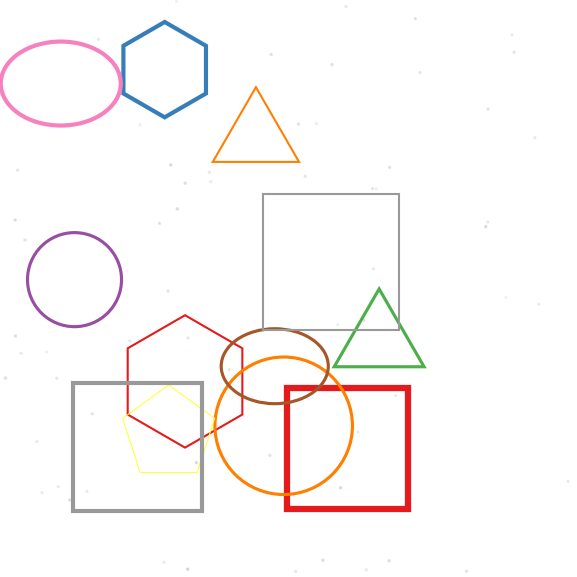[{"shape": "hexagon", "thickness": 1, "radius": 0.57, "center": [0.32, 0.339]}, {"shape": "square", "thickness": 3, "radius": 0.52, "center": [0.601, 0.223]}, {"shape": "hexagon", "thickness": 2, "radius": 0.41, "center": [0.285, 0.879]}, {"shape": "triangle", "thickness": 1.5, "radius": 0.45, "center": [0.657, 0.409]}, {"shape": "circle", "thickness": 1.5, "radius": 0.41, "center": [0.129, 0.515]}, {"shape": "triangle", "thickness": 1, "radius": 0.43, "center": [0.443, 0.762]}, {"shape": "circle", "thickness": 1.5, "radius": 0.6, "center": [0.491, 0.262]}, {"shape": "pentagon", "thickness": 0.5, "radius": 0.42, "center": [0.292, 0.249]}, {"shape": "oval", "thickness": 1.5, "radius": 0.46, "center": [0.476, 0.365]}, {"shape": "oval", "thickness": 2, "radius": 0.52, "center": [0.105, 0.854]}, {"shape": "square", "thickness": 2, "radius": 0.56, "center": [0.238, 0.225]}, {"shape": "square", "thickness": 1, "radius": 0.59, "center": [0.573, 0.545]}]